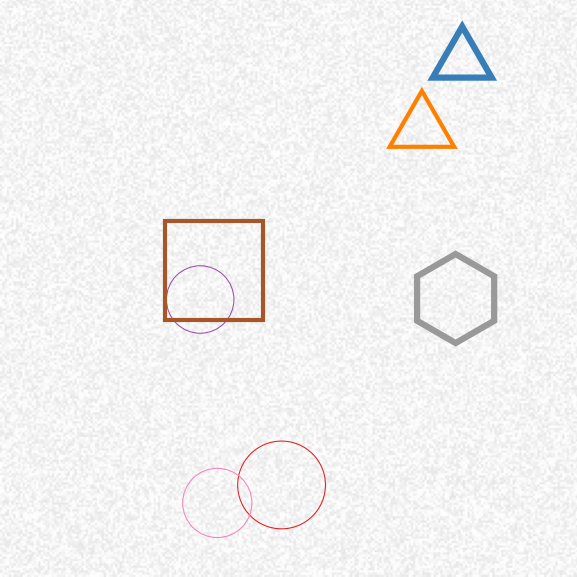[{"shape": "circle", "thickness": 0.5, "radius": 0.38, "center": [0.488, 0.159]}, {"shape": "triangle", "thickness": 3, "radius": 0.29, "center": [0.8, 0.894]}, {"shape": "circle", "thickness": 0.5, "radius": 0.29, "center": [0.347, 0.481]}, {"shape": "triangle", "thickness": 2, "radius": 0.32, "center": [0.731, 0.777]}, {"shape": "square", "thickness": 2, "radius": 0.43, "center": [0.371, 0.531]}, {"shape": "circle", "thickness": 0.5, "radius": 0.3, "center": [0.376, 0.128]}, {"shape": "hexagon", "thickness": 3, "radius": 0.39, "center": [0.789, 0.482]}]